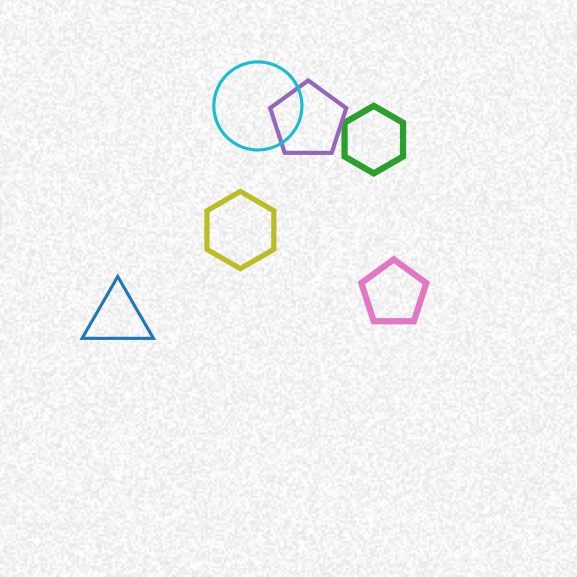[{"shape": "triangle", "thickness": 1.5, "radius": 0.36, "center": [0.204, 0.449]}, {"shape": "hexagon", "thickness": 3, "radius": 0.29, "center": [0.647, 0.757]}, {"shape": "pentagon", "thickness": 2, "radius": 0.35, "center": [0.534, 0.791]}, {"shape": "pentagon", "thickness": 3, "radius": 0.3, "center": [0.682, 0.491]}, {"shape": "hexagon", "thickness": 2.5, "radius": 0.33, "center": [0.416, 0.601]}, {"shape": "circle", "thickness": 1.5, "radius": 0.38, "center": [0.447, 0.816]}]